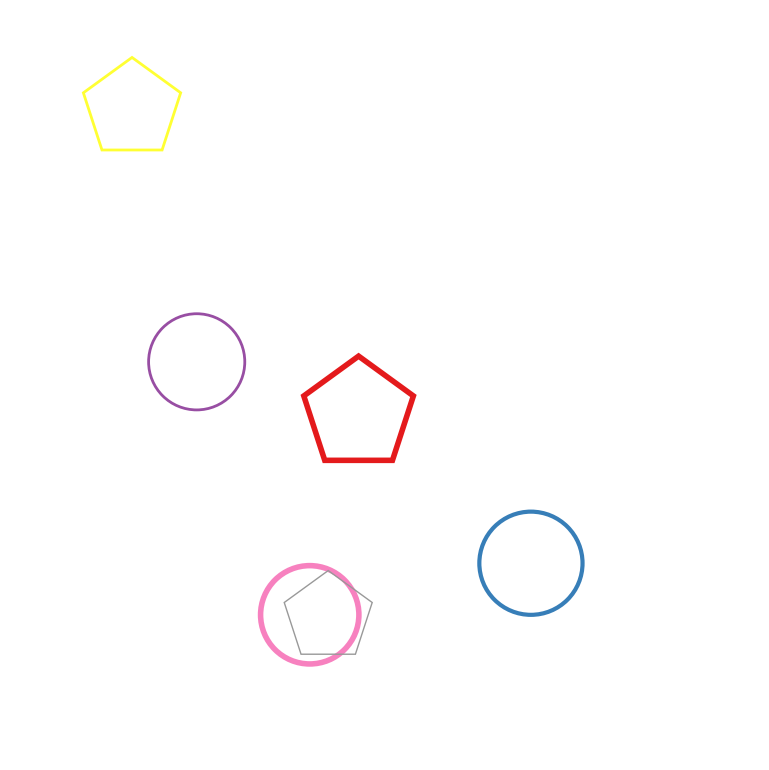[{"shape": "pentagon", "thickness": 2, "radius": 0.37, "center": [0.466, 0.463]}, {"shape": "circle", "thickness": 1.5, "radius": 0.34, "center": [0.69, 0.269]}, {"shape": "circle", "thickness": 1, "radius": 0.31, "center": [0.255, 0.53]}, {"shape": "pentagon", "thickness": 1, "radius": 0.33, "center": [0.171, 0.859]}, {"shape": "circle", "thickness": 2, "radius": 0.32, "center": [0.402, 0.202]}, {"shape": "pentagon", "thickness": 0.5, "radius": 0.3, "center": [0.426, 0.199]}]